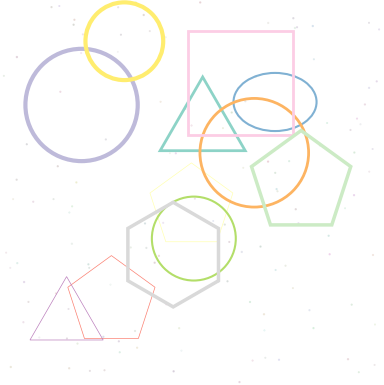[{"shape": "triangle", "thickness": 2, "radius": 0.64, "center": [0.526, 0.672]}, {"shape": "pentagon", "thickness": 0.5, "radius": 0.57, "center": [0.497, 0.464]}, {"shape": "circle", "thickness": 3, "radius": 0.73, "center": [0.212, 0.727]}, {"shape": "pentagon", "thickness": 0.5, "radius": 0.6, "center": [0.289, 0.217]}, {"shape": "oval", "thickness": 1.5, "radius": 0.54, "center": [0.714, 0.735]}, {"shape": "circle", "thickness": 2, "radius": 0.71, "center": [0.66, 0.603]}, {"shape": "circle", "thickness": 1.5, "radius": 0.54, "center": [0.503, 0.38]}, {"shape": "square", "thickness": 2, "radius": 0.68, "center": [0.625, 0.785]}, {"shape": "hexagon", "thickness": 2.5, "radius": 0.68, "center": [0.45, 0.339]}, {"shape": "triangle", "thickness": 0.5, "radius": 0.55, "center": [0.173, 0.172]}, {"shape": "pentagon", "thickness": 2.5, "radius": 0.68, "center": [0.782, 0.525]}, {"shape": "circle", "thickness": 3, "radius": 0.5, "center": [0.323, 0.893]}]